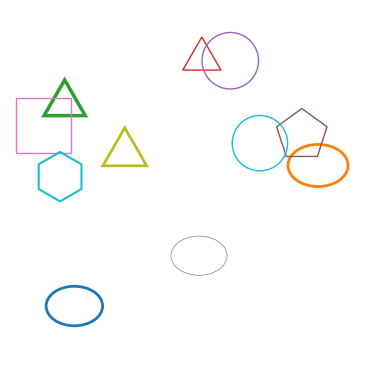[{"shape": "oval", "thickness": 2, "radius": 0.37, "center": [0.193, 0.205]}, {"shape": "oval", "thickness": 2, "radius": 0.39, "center": [0.826, 0.57]}, {"shape": "triangle", "thickness": 2.5, "radius": 0.31, "center": [0.168, 0.731]}, {"shape": "triangle", "thickness": 1, "radius": 0.29, "center": [0.524, 0.847]}, {"shape": "circle", "thickness": 1, "radius": 0.37, "center": [0.598, 0.842]}, {"shape": "pentagon", "thickness": 1, "radius": 0.34, "center": [0.784, 0.649]}, {"shape": "square", "thickness": 1, "radius": 0.36, "center": [0.112, 0.673]}, {"shape": "oval", "thickness": 0.5, "radius": 0.36, "center": [0.517, 0.336]}, {"shape": "triangle", "thickness": 2, "radius": 0.33, "center": [0.324, 0.602]}, {"shape": "circle", "thickness": 1, "radius": 0.36, "center": [0.675, 0.628]}, {"shape": "hexagon", "thickness": 1.5, "radius": 0.32, "center": [0.156, 0.541]}]